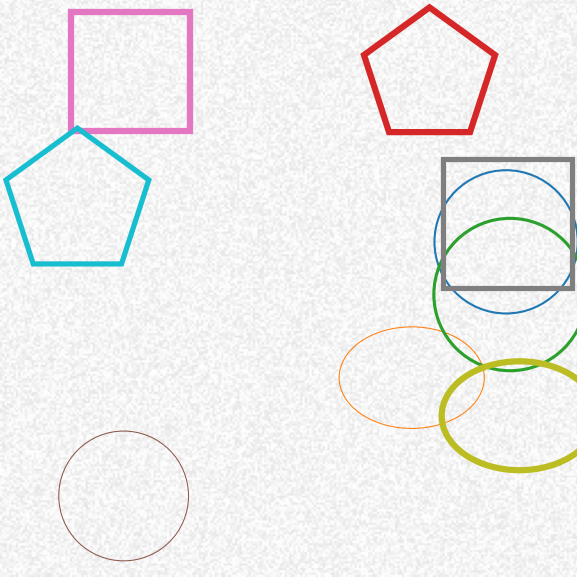[{"shape": "circle", "thickness": 1, "radius": 0.62, "center": [0.876, 0.58]}, {"shape": "oval", "thickness": 0.5, "radius": 0.63, "center": [0.713, 0.345]}, {"shape": "circle", "thickness": 1.5, "radius": 0.66, "center": [0.883, 0.489]}, {"shape": "pentagon", "thickness": 3, "radius": 0.6, "center": [0.744, 0.867]}, {"shape": "circle", "thickness": 0.5, "radius": 0.56, "center": [0.214, 0.14]}, {"shape": "square", "thickness": 3, "radius": 0.51, "center": [0.226, 0.875]}, {"shape": "square", "thickness": 2.5, "radius": 0.56, "center": [0.879, 0.612]}, {"shape": "oval", "thickness": 3, "radius": 0.67, "center": [0.9, 0.279]}, {"shape": "pentagon", "thickness": 2.5, "radius": 0.65, "center": [0.134, 0.647]}]